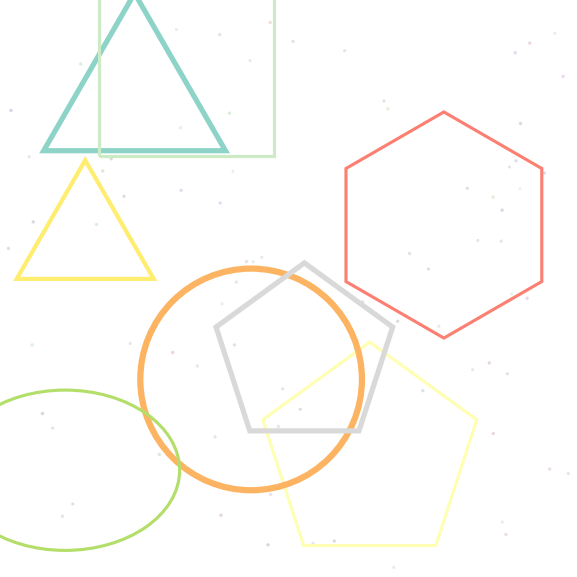[{"shape": "triangle", "thickness": 2.5, "radius": 0.91, "center": [0.233, 0.829]}, {"shape": "pentagon", "thickness": 1.5, "radius": 0.97, "center": [0.64, 0.212]}, {"shape": "hexagon", "thickness": 1.5, "radius": 0.98, "center": [0.769, 0.609]}, {"shape": "circle", "thickness": 3, "radius": 0.96, "center": [0.435, 0.342]}, {"shape": "oval", "thickness": 1.5, "radius": 0.99, "center": [0.113, 0.185]}, {"shape": "pentagon", "thickness": 2.5, "radius": 0.8, "center": [0.527, 0.383]}, {"shape": "square", "thickness": 1.5, "radius": 0.76, "center": [0.323, 0.88]}, {"shape": "triangle", "thickness": 2, "radius": 0.69, "center": [0.148, 0.585]}]